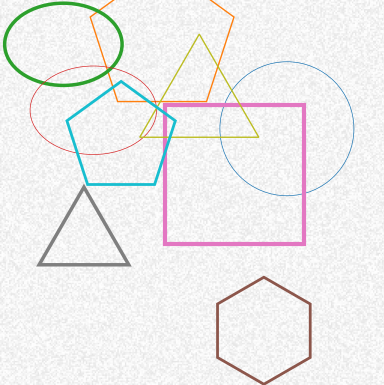[{"shape": "circle", "thickness": 0.5, "radius": 0.87, "center": [0.745, 0.666]}, {"shape": "pentagon", "thickness": 1, "radius": 0.98, "center": [0.421, 0.895]}, {"shape": "oval", "thickness": 2.5, "radius": 0.76, "center": [0.165, 0.885]}, {"shape": "oval", "thickness": 0.5, "radius": 0.82, "center": [0.242, 0.714]}, {"shape": "hexagon", "thickness": 2, "radius": 0.69, "center": [0.685, 0.141]}, {"shape": "square", "thickness": 3, "radius": 0.9, "center": [0.609, 0.547]}, {"shape": "triangle", "thickness": 2.5, "radius": 0.67, "center": [0.218, 0.379]}, {"shape": "triangle", "thickness": 1, "radius": 0.89, "center": [0.518, 0.733]}, {"shape": "pentagon", "thickness": 2, "radius": 0.74, "center": [0.315, 0.641]}]